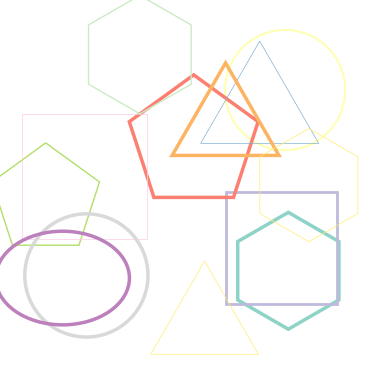[{"shape": "hexagon", "thickness": 2.5, "radius": 0.76, "center": [0.749, 0.297]}, {"shape": "circle", "thickness": 1.5, "radius": 0.78, "center": [0.741, 0.766]}, {"shape": "square", "thickness": 2, "radius": 0.72, "center": [0.731, 0.356]}, {"shape": "pentagon", "thickness": 2.5, "radius": 0.88, "center": [0.503, 0.63]}, {"shape": "triangle", "thickness": 0.5, "radius": 0.89, "center": [0.675, 0.716]}, {"shape": "triangle", "thickness": 2.5, "radius": 0.8, "center": [0.586, 0.676]}, {"shape": "pentagon", "thickness": 1, "radius": 0.73, "center": [0.119, 0.482]}, {"shape": "square", "thickness": 0.5, "radius": 0.81, "center": [0.22, 0.542]}, {"shape": "circle", "thickness": 2.5, "radius": 0.8, "center": [0.224, 0.285]}, {"shape": "oval", "thickness": 2.5, "radius": 0.87, "center": [0.162, 0.278]}, {"shape": "hexagon", "thickness": 1, "radius": 0.77, "center": [0.363, 0.858]}, {"shape": "hexagon", "thickness": 0.5, "radius": 0.74, "center": [0.802, 0.519]}, {"shape": "triangle", "thickness": 0.5, "radius": 0.81, "center": [0.531, 0.161]}]